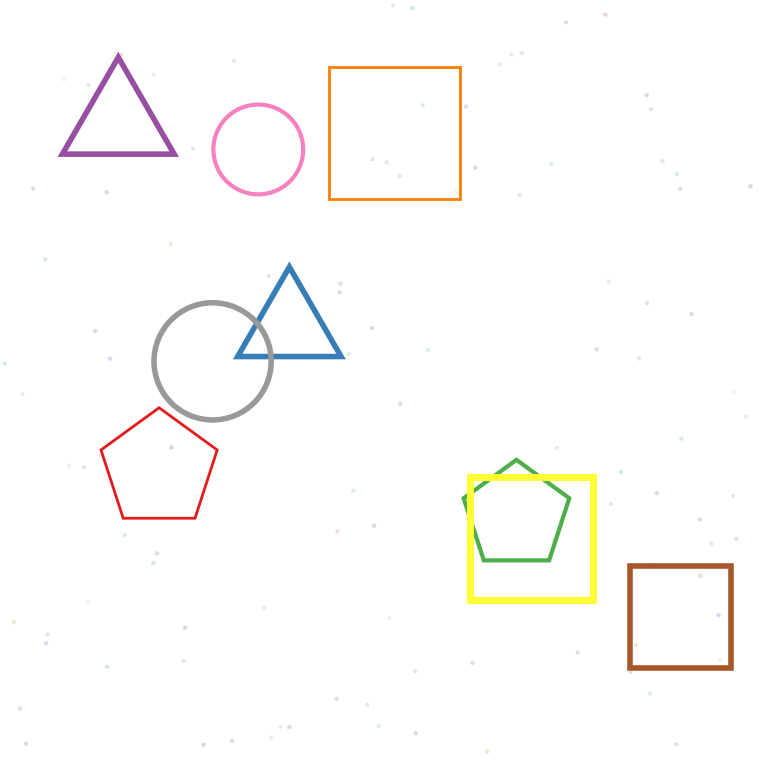[{"shape": "pentagon", "thickness": 1, "radius": 0.4, "center": [0.207, 0.391]}, {"shape": "triangle", "thickness": 2, "radius": 0.39, "center": [0.376, 0.576]}, {"shape": "pentagon", "thickness": 1.5, "radius": 0.36, "center": [0.671, 0.331]}, {"shape": "triangle", "thickness": 2, "radius": 0.42, "center": [0.154, 0.842]}, {"shape": "square", "thickness": 1, "radius": 0.43, "center": [0.512, 0.827]}, {"shape": "square", "thickness": 2.5, "radius": 0.4, "center": [0.69, 0.301]}, {"shape": "square", "thickness": 2, "radius": 0.33, "center": [0.884, 0.198]}, {"shape": "circle", "thickness": 1.5, "radius": 0.29, "center": [0.335, 0.806]}, {"shape": "circle", "thickness": 2, "radius": 0.38, "center": [0.276, 0.531]}]